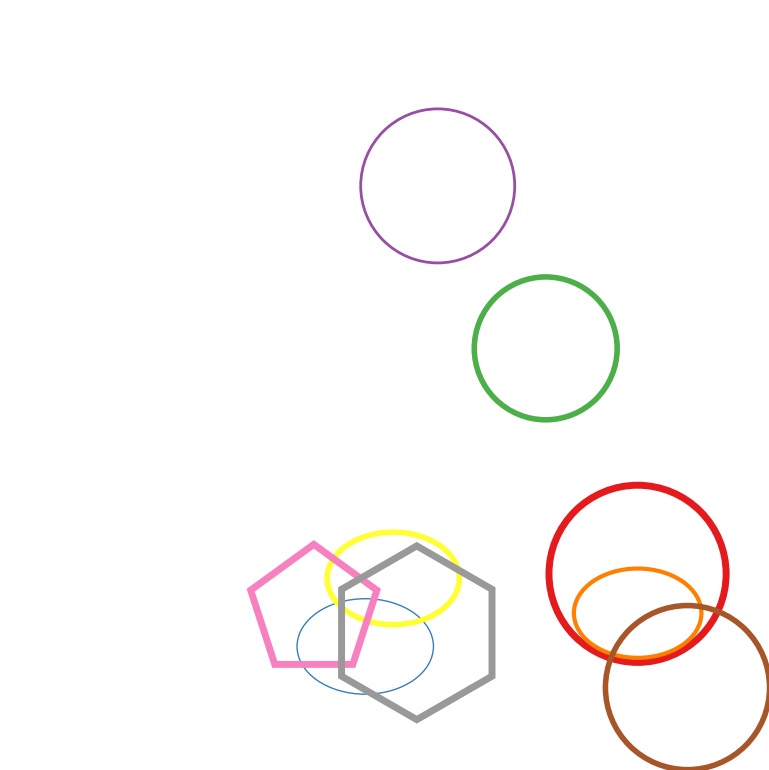[{"shape": "circle", "thickness": 2.5, "radius": 0.58, "center": [0.828, 0.255]}, {"shape": "oval", "thickness": 0.5, "radius": 0.44, "center": [0.474, 0.16]}, {"shape": "circle", "thickness": 2, "radius": 0.46, "center": [0.709, 0.548]}, {"shape": "circle", "thickness": 1, "radius": 0.5, "center": [0.568, 0.759]}, {"shape": "oval", "thickness": 1.5, "radius": 0.41, "center": [0.828, 0.204]}, {"shape": "oval", "thickness": 2, "radius": 0.43, "center": [0.511, 0.249]}, {"shape": "circle", "thickness": 2, "radius": 0.53, "center": [0.893, 0.107]}, {"shape": "pentagon", "thickness": 2.5, "radius": 0.43, "center": [0.408, 0.207]}, {"shape": "hexagon", "thickness": 2.5, "radius": 0.56, "center": [0.541, 0.178]}]